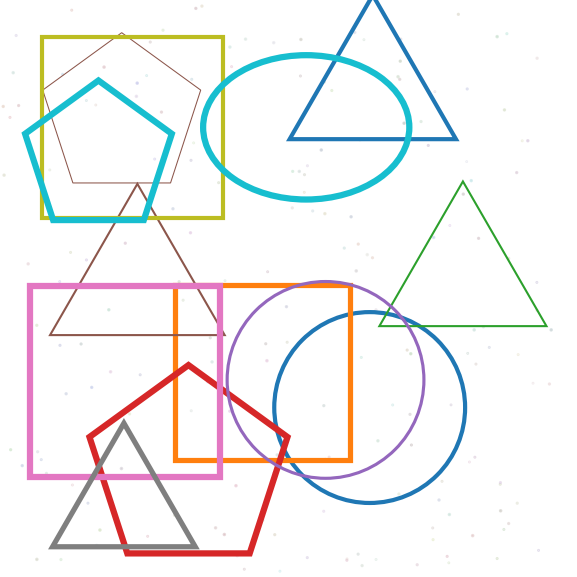[{"shape": "circle", "thickness": 2, "radius": 0.83, "center": [0.64, 0.293]}, {"shape": "triangle", "thickness": 2, "radius": 0.83, "center": [0.646, 0.841]}, {"shape": "square", "thickness": 2.5, "radius": 0.76, "center": [0.454, 0.354]}, {"shape": "triangle", "thickness": 1, "radius": 0.84, "center": [0.802, 0.518]}, {"shape": "pentagon", "thickness": 3, "radius": 0.9, "center": [0.326, 0.187]}, {"shape": "circle", "thickness": 1.5, "radius": 0.85, "center": [0.564, 0.341]}, {"shape": "triangle", "thickness": 1, "radius": 0.87, "center": [0.238, 0.506]}, {"shape": "pentagon", "thickness": 0.5, "radius": 0.72, "center": [0.211, 0.799]}, {"shape": "square", "thickness": 3, "radius": 0.82, "center": [0.216, 0.339]}, {"shape": "triangle", "thickness": 2.5, "radius": 0.71, "center": [0.215, 0.124]}, {"shape": "square", "thickness": 2, "radius": 0.78, "center": [0.229, 0.778]}, {"shape": "pentagon", "thickness": 3, "radius": 0.67, "center": [0.17, 0.726]}, {"shape": "oval", "thickness": 3, "radius": 0.89, "center": [0.53, 0.779]}]